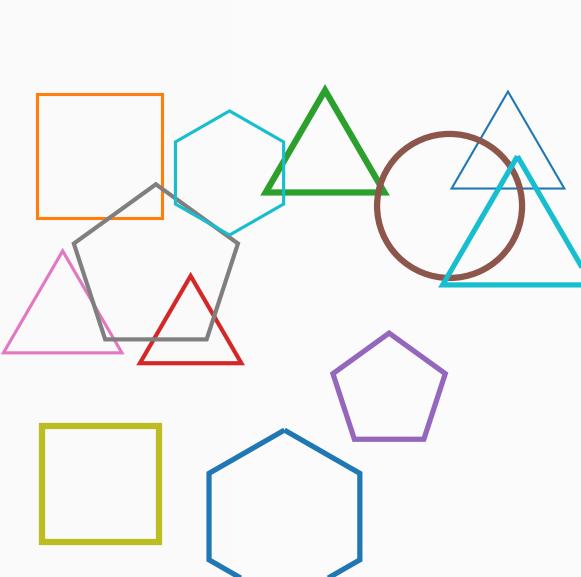[{"shape": "triangle", "thickness": 1, "radius": 0.56, "center": [0.874, 0.729]}, {"shape": "hexagon", "thickness": 2.5, "radius": 0.75, "center": [0.489, 0.105]}, {"shape": "square", "thickness": 1.5, "radius": 0.54, "center": [0.172, 0.728]}, {"shape": "triangle", "thickness": 3, "radius": 0.59, "center": [0.559, 0.725]}, {"shape": "triangle", "thickness": 2, "radius": 0.5, "center": [0.328, 0.421]}, {"shape": "pentagon", "thickness": 2.5, "radius": 0.51, "center": [0.669, 0.321]}, {"shape": "circle", "thickness": 3, "radius": 0.62, "center": [0.773, 0.643]}, {"shape": "triangle", "thickness": 1.5, "radius": 0.59, "center": [0.108, 0.447]}, {"shape": "pentagon", "thickness": 2, "radius": 0.74, "center": [0.268, 0.532]}, {"shape": "square", "thickness": 3, "radius": 0.5, "center": [0.173, 0.161]}, {"shape": "triangle", "thickness": 2.5, "radius": 0.74, "center": [0.89, 0.58]}, {"shape": "hexagon", "thickness": 1.5, "radius": 0.54, "center": [0.395, 0.7]}]